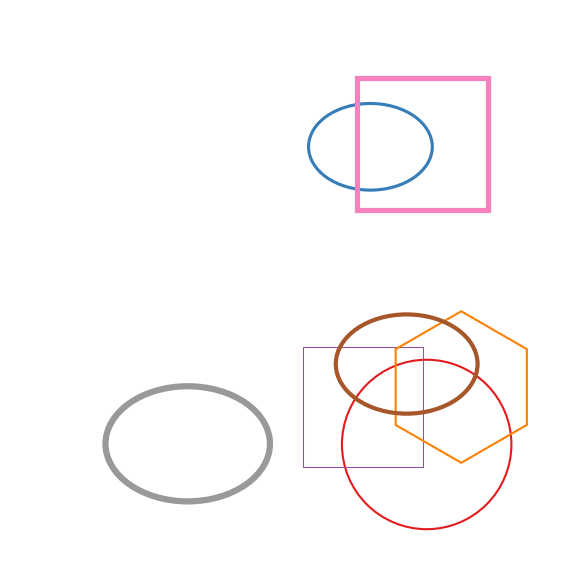[{"shape": "circle", "thickness": 1, "radius": 0.73, "center": [0.739, 0.23]}, {"shape": "oval", "thickness": 1.5, "radius": 0.54, "center": [0.641, 0.745]}, {"shape": "square", "thickness": 0.5, "radius": 0.52, "center": [0.628, 0.294]}, {"shape": "hexagon", "thickness": 1, "radius": 0.66, "center": [0.799, 0.329]}, {"shape": "oval", "thickness": 2, "radius": 0.61, "center": [0.704, 0.369]}, {"shape": "square", "thickness": 2.5, "radius": 0.57, "center": [0.731, 0.75]}, {"shape": "oval", "thickness": 3, "radius": 0.71, "center": [0.325, 0.231]}]